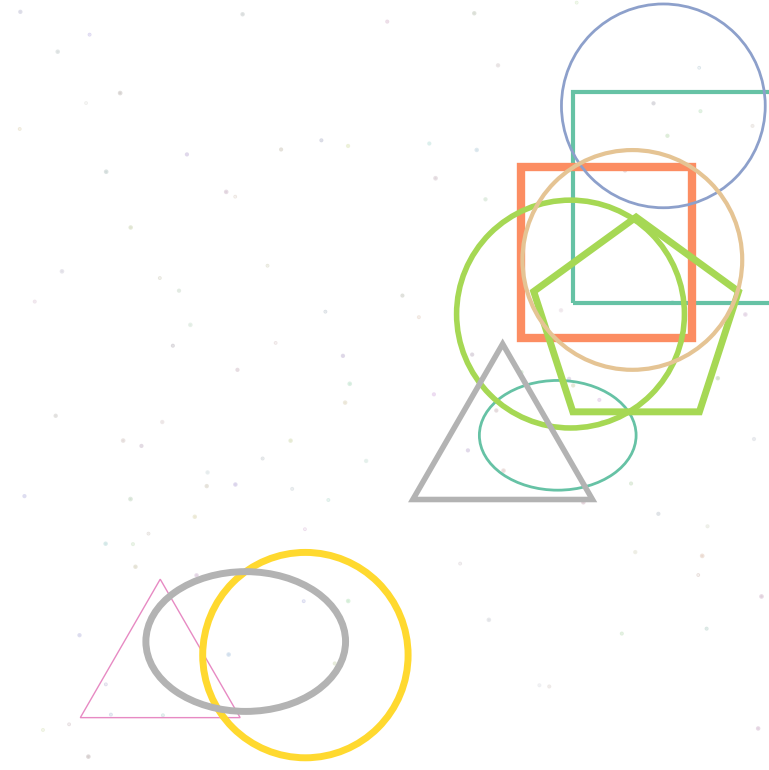[{"shape": "square", "thickness": 1.5, "radius": 0.69, "center": [0.881, 0.743]}, {"shape": "oval", "thickness": 1, "radius": 0.51, "center": [0.724, 0.435]}, {"shape": "square", "thickness": 3, "radius": 0.56, "center": [0.788, 0.672]}, {"shape": "circle", "thickness": 1, "radius": 0.66, "center": [0.861, 0.863]}, {"shape": "triangle", "thickness": 0.5, "radius": 0.6, "center": [0.208, 0.128]}, {"shape": "pentagon", "thickness": 2.5, "radius": 0.7, "center": [0.826, 0.578]}, {"shape": "circle", "thickness": 2, "radius": 0.74, "center": [0.741, 0.592]}, {"shape": "circle", "thickness": 2.5, "radius": 0.67, "center": [0.397, 0.149]}, {"shape": "circle", "thickness": 1.5, "radius": 0.71, "center": [0.821, 0.662]}, {"shape": "triangle", "thickness": 2, "radius": 0.67, "center": [0.653, 0.419]}, {"shape": "oval", "thickness": 2.5, "radius": 0.65, "center": [0.319, 0.167]}]